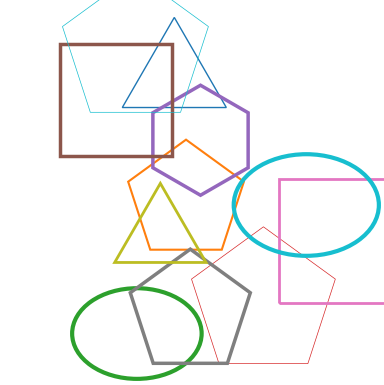[{"shape": "triangle", "thickness": 1, "radius": 0.78, "center": [0.453, 0.799]}, {"shape": "pentagon", "thickness": 1.5, "radius": 0.79, "center": [0.483, 0.479]}, {"shape": "oval", "thickness": 3, "radius": 0.84, "center": [0.356, 0.134]}, {"shape": "pentagon", "thickness": 0.5, "radius": 0.98, "center": [0.684, 0.214]}, {"shape": "hexagon", "thickness": 2.5, "radius": 0.71, "center": [0.521, 0.636]}, {"shape": "square", "thickness": 2.5, "radius": 0.72, "center": [0.301, 0.741]}, {"shape": "square", "thickness": 2, "radius": 0.8, "center": [0.885, 0.375]}, {"shape": "pentagon", "thickness": 2.5, "radius": 0.82, "center": [0.494, 0.189]}, {"shape": "triangle", "thickness": 2, "radius": 0.68, "center": [0.416, 0.387]}, {"shape": "oval", "thickness": 3, "radius": 0.94, "center": [0.796, 0.468]}, {"shape": "pentagon", "thickness": 0.5, "radius": 1.0, "center": [0.352, 0.87]}]